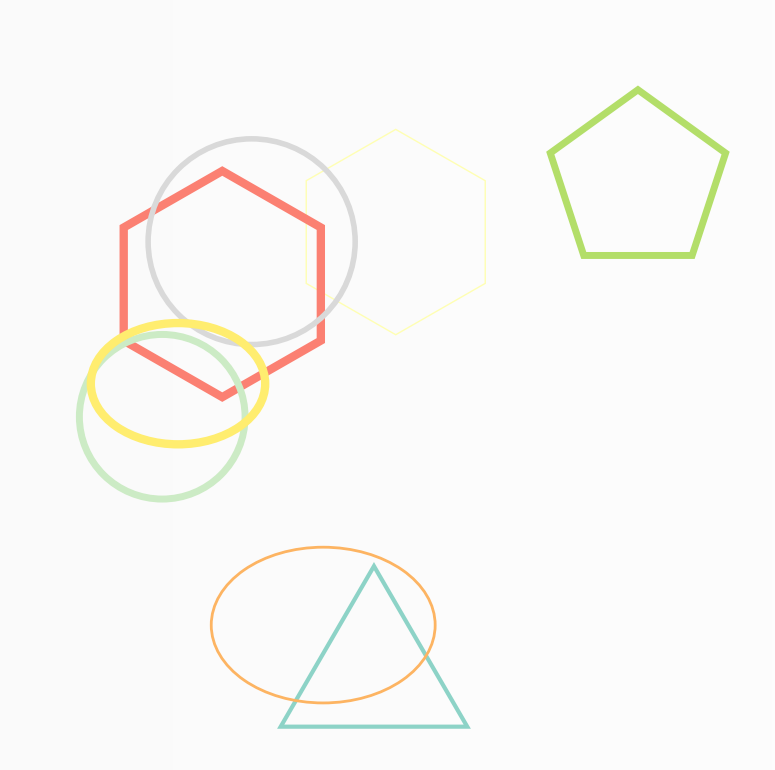[{"shape": "triangle", "thickness": 1.5, "radius": 0.69, "center": [0.483, 0.126]}, {"shape": "hexagon", "thickness": 0.5, "radius": 0.67, "center": [0.511, 0.699]}, {"shape": "hexagon", "thickness": 3, "radius": 0.73, "center": [0.287, 0.631]}, {"shape": "oval", "thickness": 1, "radius": 0.72, "center": [0.417, 0.188]}, {"shape": "pentagon", "thickness": 2.5, "radius": 0.59, "center": [0.823, 0.764]}, {"shape": "circle", "thickness": 2, "radius": 0.67, "center": [0.325, 0.686]}, {"shape": "circle", "thickness": 2.5, "radius": 0.53, "center": [0.209, 0.459]}, {"shape": "oval", "thickness": 3, "radius": 0.56, "center": [0.23, 0.502]}]